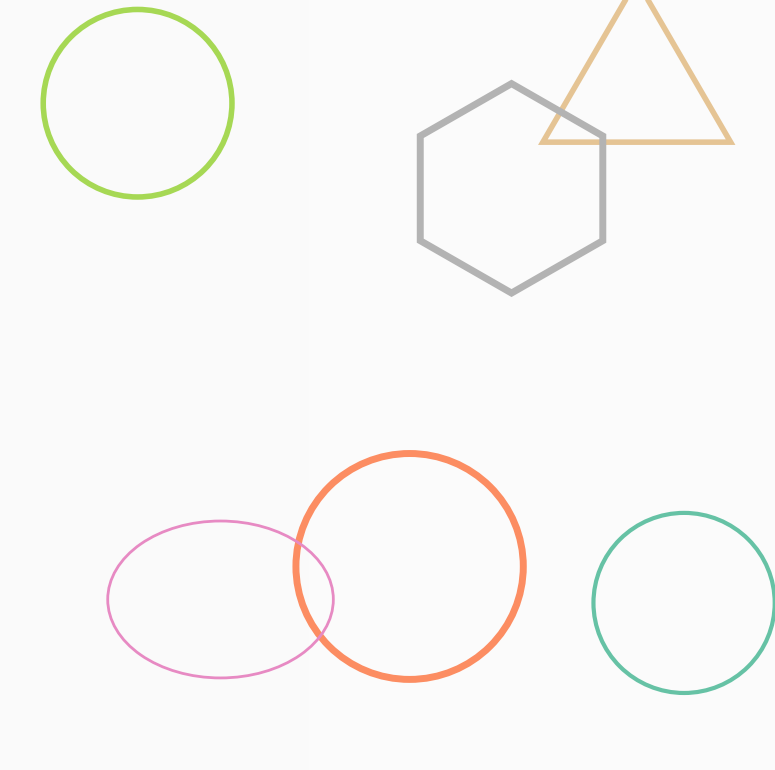[{"shape": "circle", "thickness": 1.5, "radius": 0.58, "center": [0.883, 0.217]}, {"shape": "circle", "thickness": 2.5, "radius": 0.73, "center": [0.529, 0.264]}, {"shape": "oval", "thickness": 1, "radius": 0.73, "center": [0.285, 0.221]}, {"shape": "circle", "thickness": 2, "radius": 0.61, "center": [0.178, 0.866]}, {"shape": "triangle", "thickness": 2, "radius": 0.7, "center": [0.822, 0.885]}, {"shape": "hexagon", "thickness": 2.5, "radius": 0.68, "center": [0.66, 0.755]}]